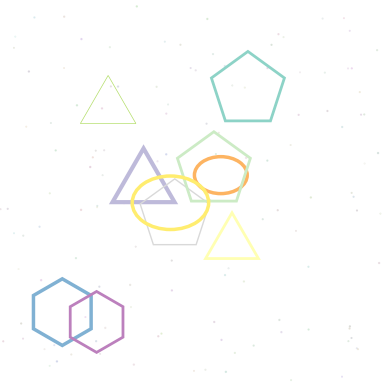[{"shape": "pentagon", "thickness": 2, "radius": 0.5, "center": [0.644, 0.767]}, {"shape": "triangle", "thickness": 2, "radius": 0.4, "center": [0.603, 0.368]}, {"shape": "triangle", "thickness": 3, "radius": 0.47, "center": [0.373, 0.521]}, {"shape": "hexagon", "thickness": 2.5, "radius": 0.43, "center": [0.162, 0.189]}, {"shape": "oval", "thickness": 2.5, "radius": 0.34, "center": [0.574, 0.545]}, {"shape": "triangle", "thickness": 0.5, "radius": 0.42, "center": [0.281, 0.721]}, {"shape": "pentagon", "thickness": 1, "radius": 0.47, "center": [0.454, 0.441]}, {"shape": "hexagon", "thickness": 2, "radius": 0.4, "center": [0.251, 0.164]}, {"shape": "pentagon", "thickness": 2, "radius": 0.5, "center": [0.556, 0.558]}, {"shape": "oval", "thickness": 2.5, "radius": 0.5, "center": [0.443, 0.473]}]